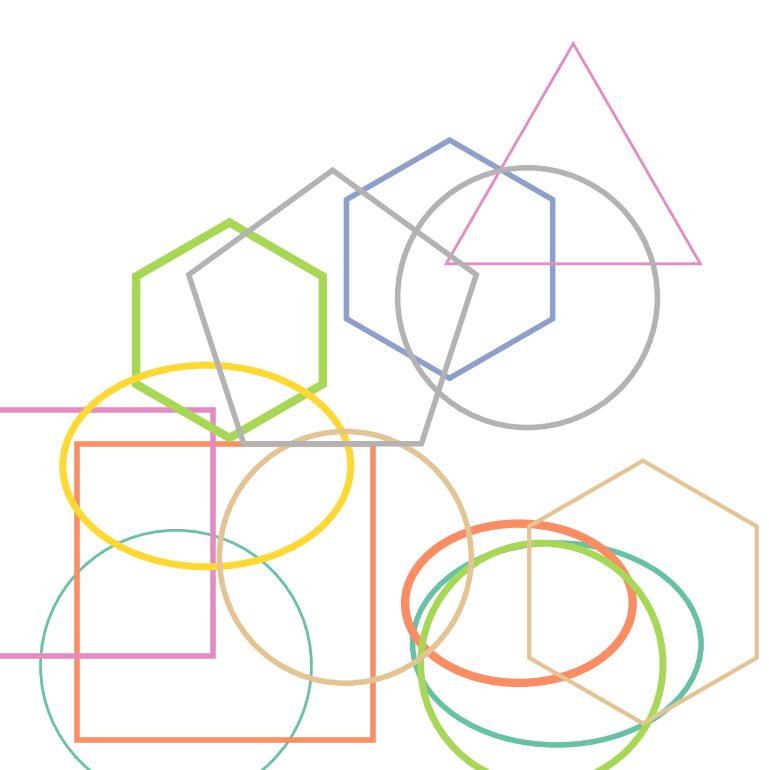[{"shape": "circle", "thickness": 1, "radius": 0.88, "center": [0.229, 0.135]}, {"shape": "oval", "thickness": 2, "radius": 0.94, "center": [0.723, 0.164]}, {"shape": "oval", "thickness": 3, "radius": 0.74, "center": [0.674, 0.217]}, {"shape": "square", "thickness": 2, "radius": 0.96, "center": [0.292, 0.231]}, {"shape": "hexagon", "thickness": 2, "radius": 0.77, "center": [0.584, 0.663]}, {"shape": "triangle", "thickness": 1, "radius": 0.95, "center": [0.744, 0.753]}, {"shape": "square", "thickness": 2, "radius": 0.8, "center": [0.118, 0.308]}, {"shape": "circle", "thickness": 2.5, "radius": 0.79, "center": [0.704, 0.137]}, {"shape": "hexagon", "thickness": 3, "radius": 0.7, "center": [0.298, 0.571]}, {"shape": "oval", "thickness": 2.5, "radius": 0.94, "center": [0.269, 0.395]}, {"shape": "hexagon", "thickness": 1.5, "radius": 0.85, "center": [0.835, 0.231]}, {"shape": "circle", "thickness": 2, "radius": 0.82, "center": [0.448, 0.276]}, {"shape": "circle", "thickness": 2, "radius": 0.84, "center": [0.685, 0.613]}, {"shape": "pentagon", "thickness": 2, "radius": 0.98, "center": [0.432, 0.583]}]